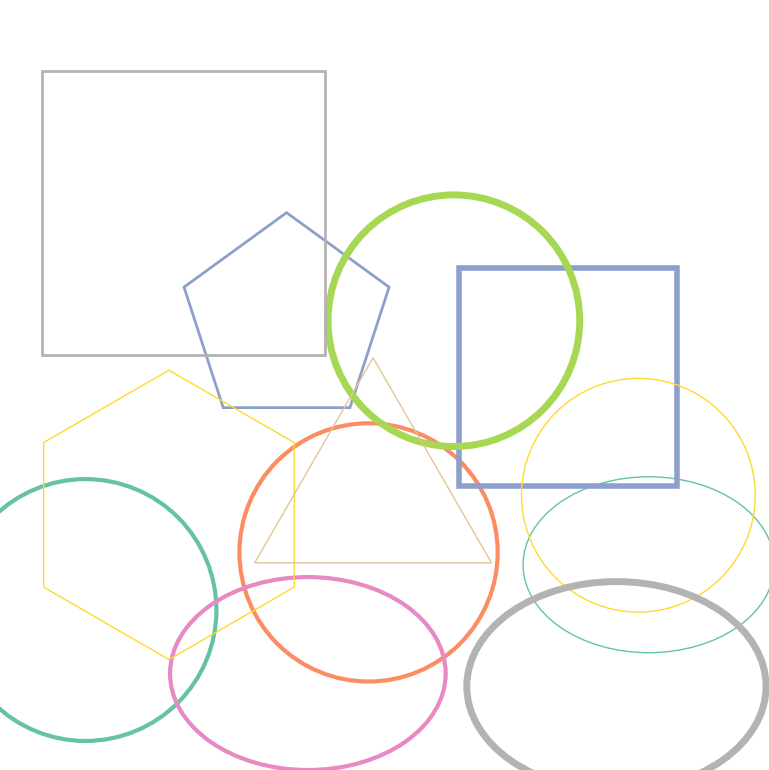[{"shape": "oval", "thickness": 0.5, "radius": 0.82, "center": [0.843, 0.267]}, {"shape": "circle", "thickness": 1.5, "radius": 0.85, "center": [0.111, 0.208]}, {"shape": "circle", "thickness": 1.5, "radius": 0.84, "center": [0.479, 0.283]}, {"shape": "square", "thickness": 2, "radius": 0.71, "center": [0.737, 0.511]}, {"shape": "pentagon", "thickness": 1, "radius": 0.7, "center": [0.372, 0.584]}, {"shape": "oval", "thickness": 1.5, "radius": 0.89, "center": [0.4, 0.125]}, {"shape": "circle", "thickness": 2.5, "radius": 0.82, "center": [0.589, 0.583]}, {"shape": "hexagon", "thickness": 0.5, "radius": 0.94, "center": [0.219, 0.331]}, {"shape": "circle", "thickness": 0.5, "radius": 0.76, "center": [0.829, 0.357]}, {"shape": "triangle", "thickness": 0.5, "radius": 0.89, "center": [0.485, 0.358]}, {"shape": "square", "thickness": 1, "radius": 0.92, "center": [0.238, 0.723]}, {"shape": "oval", "thickness": 2.5, "radius": 0.97, "center": [0.801, 0.109]}]